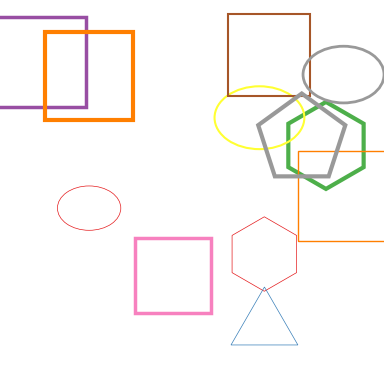[{"shape": "oval", "thickness": 0.5, "radius": 0.41, "center": [0.231, 0.459]}, {"shape": "hexagon", "thickness": 0.5, "radius": 0.48, "center": [0.687, 0.34]}, {"shape": "triangle", "thickness": 0.5, "radius": 0.5, "center": [0.687, 0.154]}, {"shape": "hexagon", "thickness": 3, "radius": 0.56, "center": [0.847, 0.622]}, {"shape": "square", "thickness": 2.5, "radius": 0.58, "center": [0.108, 0.838]}, {"shape": "square", "thickness": 1, "radius": 0.58, "center": [0.892, 0.491]}, {"shape": "square", "thickness": 3, "radius": 0.57, "center": [0.231, 0.802]}, {"shape": "oval", "thickness": 1.5, "radius": 0.58, "center": [0.674, 0.694]}, {"shape": "square", "thickness": 1.5, "radius": 0.54, "center": [0.699, 0.857]}, {"shape": "square", "thickness": 2.5, "radius": 0.49, "center": [0.449, 0.284]}, {"shape": "pentagon", "thickness": 3, "radius": 0.59, "center": [0.784, 0.638]}, {"shape": "oval", "thickness": 2, "radius": 0.53, "center": [0.892, 0.806]}]